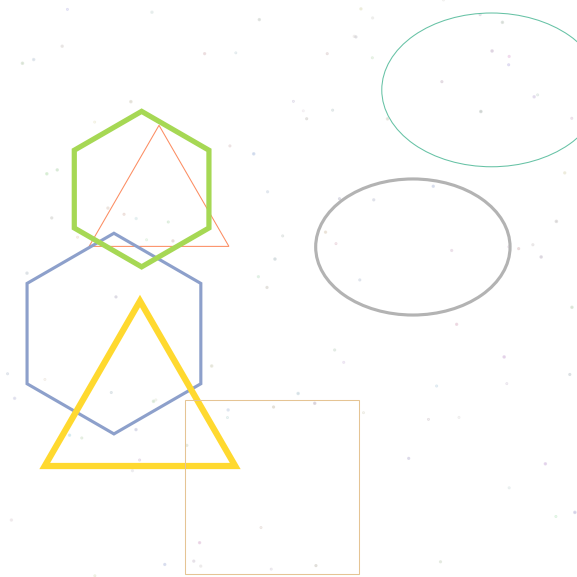[{"shape": "oval", "thickness": 0.5, "radius": 0.95, "center": [0.851, 0.843]}, {"shape": "triangle", "thickness": 0.5, "radius": 0.7, "center": [0.275, 0.642]}, {"shape": "hexagon", "thickness": 1.5, "radius": 0.87, "center": [0.197, 0.421]}, {"shape": "hexagon", "thickness": 2.5, "radius": 0.67, "center": [0.245, 0.672]}, {"shape": "triangle", "thickness": 3, "radius": 0.95, "center": [0.242, 0.287]}, {"shape": "square", "thickness": 0.5, "radius": 0.75, "center": [0.471, 0.156]}, {"shape": "oval", "thickness": 1.5, "radius": 0.84, "center": [0.715, 0.571]}]